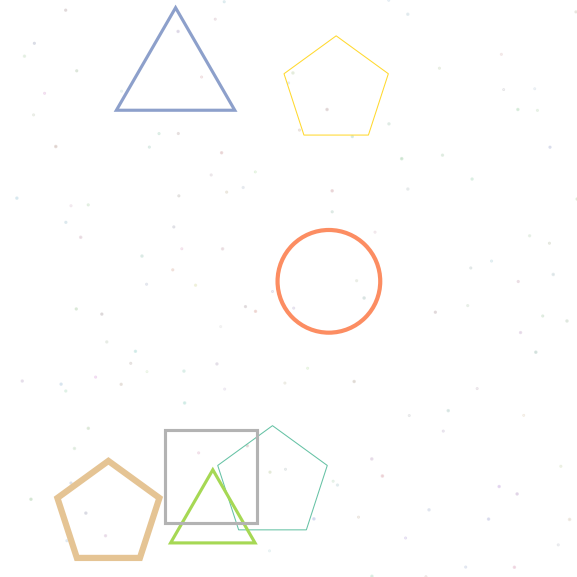[{"shape": "pentagon", "thickness": 0.5, "radius": 0.5, "center": [0.472, 0.162]}, {"shape": "circle", "thickness": 2, "radius": 0.44, "center": [0.57, 0.512]}, {"shape": "triangle", "thickness": 1.5, "radius": 0.59, "center": [0.304, 0.867]}, {"shape": "triangle", "thickness": 1.5, "radius": 0.42, "center": [0.369, 0.101]}, {"shape": "pentagon", "thickness": 0.5, "radius": 0.47, "center": [0.582, 0.842]}, {"shape": "pentagon", "thickness": 3, "radius": 0.46, "center": [0.188, 0.108]}, {"shape": "square", "thickness": 1.5, "radius": 0.4, "center": [0.366, 0.174]}]